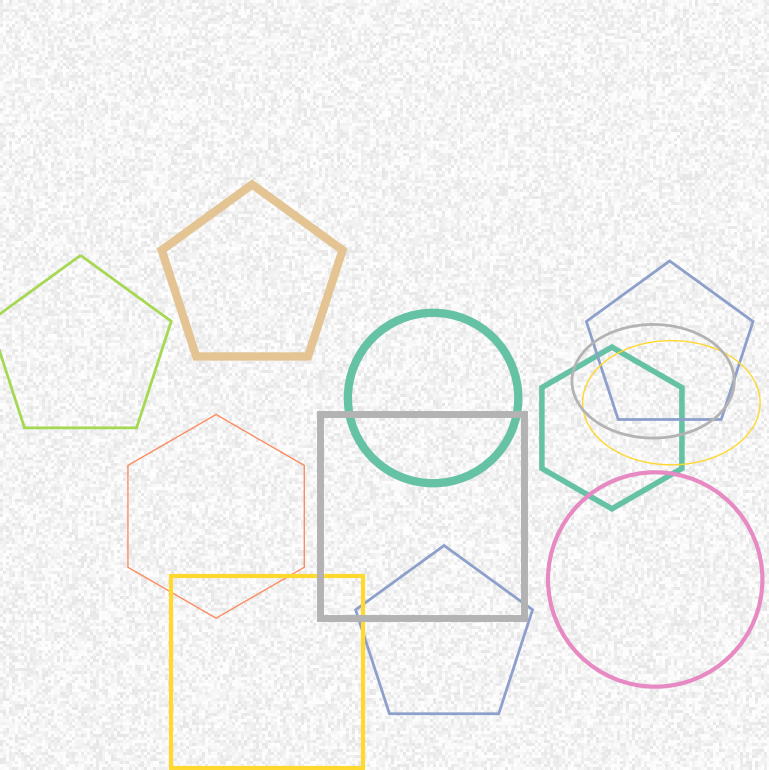[{"shape": "circle", "thickness": 3, "radius": 0.55, "center": [0.562, 0.483]}, {"shape": "hexagon", "thickness": 2, "radius": 0.52, "center": [0.795, 0.444]}, {"shape": "hexagon", "thickness": 0.5, "radius": 0.66, "center": [0.281, 0.329]}, {"shape": "pentagon", "thickness": 1, "radius": 0.6, "center": [0.577, 0.171]}, {"shape": "pentagon", "thickness": 1, "radius": 0.57, "center": [0.87, 0.547]}, {"shape": "circle", "thickness": 1.5, "radius": 0.7, "center": [0.851, 0.247]}, {"shape": "pentagon", "thickness": 1, "radius": 0.62, "center": [0.105, 0.545]}, {"shape": "square", "thickness": 1.5, "radius": 0.62, "center": [0.347, 0.127]}, {"shape": "oval", "thickness": 0.5, "radius": 0.58, "center": [0.872, 0.477]}, {"shape": "pentagon", "thickness": 3, "radius": 0.62, "center": [0.327, 0.637]}, {"shape": "square", "thickness": 2.5, "radius": 0.66, "center": [0.548, 0.329]}, {"shape": "oval", "thickness": 1, "radius": 0.53, "center": [0.848, 0.505]}]